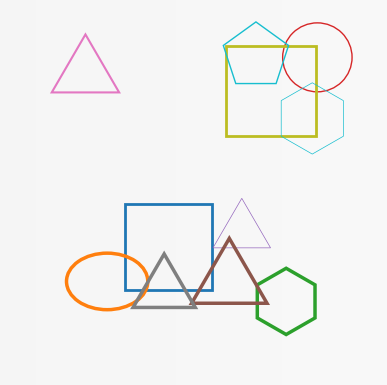[{"shape": "square", "thickness": 2, "radius": 0.56, "center": [0.435, 0.359]}, {"shape": "oval", "thickness": 2.5, "radius": 0.52, "center": [0.277, 0.269]}, {"shape": "hexagon", "thickness": 2.5, "radius": 0.43, "center": [0.738, 0.217]}, {"shape": "circle", "thickness": 1, "radius": 0.45, "center": [0.819, 0.851]}, {"shape": "triangle", "thickness": 0.5, "radius": 0.43, "center": [0.624, 0.399]}, {"shape": "triangle", "thickness": 2.5, "radius": 0.56, "center": [0.592, 0.268]}, {"shape": "triangle", "thickness": 1.5, "radius": 0.5, "center": [0.221, 0.81]}, {"shape": "triangle", "thickness": 2.5, "radius": 0.46, "center": [0.424, 0.248]}, {"shape": "square", "thickness": 2, "radius": 0.58, "center": [0.7, 0.763]}, {"shape": "pentagon", "thickness": 1, "radius": 0.44, "center": [0.66, 0.855]}, {"shape": "hexagon", "thickness": 0.5, "radius": 0.46, "center": [0.806, 0.692]}]